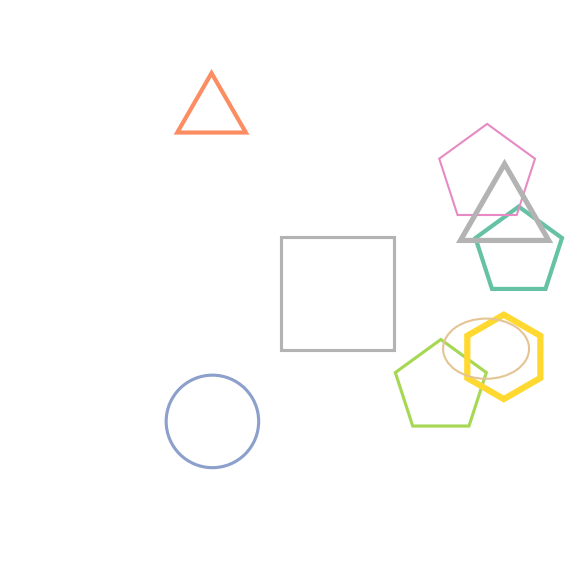[{"shape": "pentagon", "thickness": 2, "radius": 0.39, "center": [0.898, 0.563]}, {"shape": "triangle", "thickness": 2, "radius": 0.34, "center": [0.366, 0.804]}, {"shape": "circle", "thickness": 1.5, "radius": 0.4, "center": [0.368, 0.269]}, {"shape": "pentagon", "thickness": 1, "radius": 0.44, "center": [0.844, 0.697]}, {"shape": "pentagon", "thickness": 1.5, "radius": 0.41, "center": [0.763, 0.328]}, {"shape": "hexagon", "thickness": 3, "radius": 0.37, "center": [0.872, 0.381]}, {"shape": "oval", "thickness": 1, "radius": 0.37, "center": [0.842, 0.395]}, {"shape": "triangle", "thickness": 2.5, "radius": 0.44, "center": [0.874, 0.627]}, {"shape": "square", "thickness": 1.5, "radius": 0.49, "center": [0.585, 0.491]}]